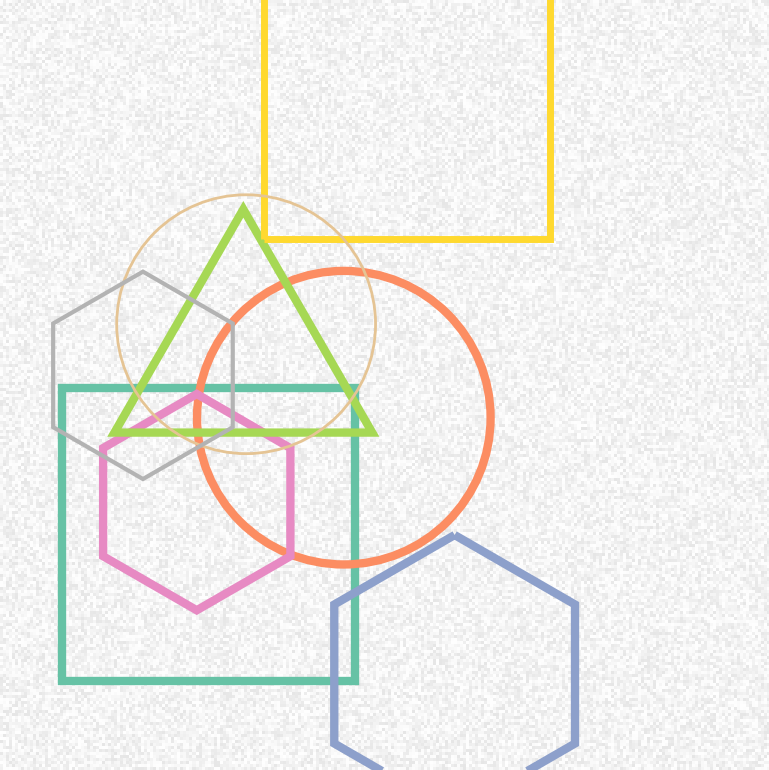[{"shape": "square", "thickness": 3, "radius": 0.95, "center": [0.271, 0.306]}, {"shape": "circle", "thickness": 3, "radius": 0.95, "center": [0.446, 0.458]}, {"shape": "hexagon", "thickness": 3, "radius": 0.9, "center": [0.59, 0.125]}, {"shape": "hexagon", "thickness": 3, "radius": 0.7, "center": [0.256, 0.348]}, {"shape": "triangle", "thickness": 3, "radius": 0.97, "center": [0.316, 0.535]}, {"shape": "square", "thickness": 2.5, "radius": 0.93, "center": [0.528, 0.876]}, {"shape": "circle", "thickness": 1, "radius": 0.84, "center": [0.32, 0.579]}, {"shape": "hexagon", "thickness": 1.5, "radius": 0.67, "center": [0.186, 0.513]}]